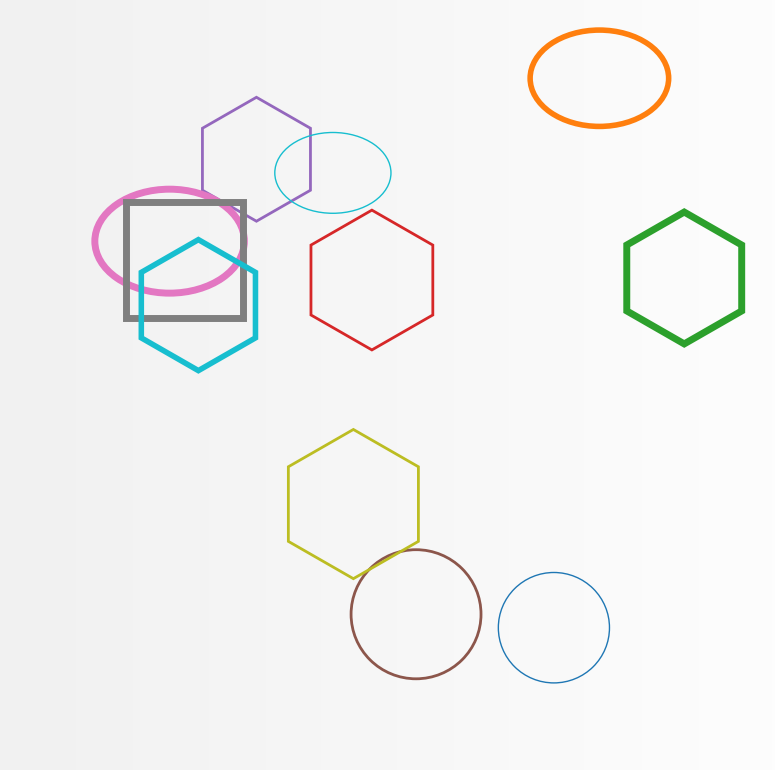[{"shape": "circle", "thickness": 0.5, "radius": 0.36, "center": [0.715, 0.185]}, {"shape": "oval", "thickness": 2, "radius": 0.45, "center": [0.773, 0.898]}, {"shape": "hexagon", "thickness": 2.5, "radius": 0.43, "center": [0.883, 0.639]}, {"shape": "hexagon", "thickness": 1, "radius": 0.45, "center": [0.48, 0.636]}, {"shape": "hexagon", "thickness": 1, "radius": 0.4, "center": [0.331, 0.793]}, {"shape": "circle", "thickness": 1, "radius": 0.42, "center": [0.537, 0.202]}, {"shape": "oval", "thickness": 2.5, "radius": 0.48, "center": [0.219, 0.687]}, {"shape": "square", "thickness": 2.5, "radius": 0.38, "center": [0.238, 0.662]}, {"shape": "hexagon", "thickness": 1, "radius": 0.48, "center": [0.456, 0.345]}, {"shape": "hexagon", "thickness": 2, "radius": 0.43, "center": [0.256, 0.604]}, {"shape": "oval", "thickness": 0.5, "radius": 0.37, "center": [0.43, 0.775]}]